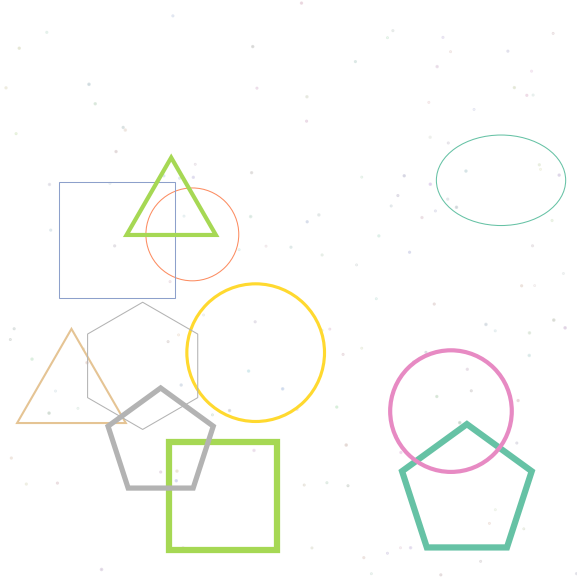[{"shape": "oval", "thickness": 0.5, "radius": 0.56, "center": [0.868, 0.687]}, {"shape": "pentagon", "thickness": 3, "radius": 0.59, "center": [0.808, 0.147]}, {"shape": "circle", "thickness": 0.5, "radius": 0.4, "center": [0.333, 0.593]}, {"shape": "square", "thickness": 0.5, "radius": 0.5, "center": [0.202, 0.583]}, {"shape": "circle", "thickness": 2, "radius": 0.53, "center": [0.781, 0.287]}, {"shape": "square", "thickness": 3, "radius": 0.47, "center": [0.386, 0.14]}, {"shape": "triangle", "thickness": 2, "radius": 0.45, "center": [0.296, 0.637]}, {"shape": "circle", "thickness": 1.5, "radius": 0.6, "center": [0.443, 0.388]}, {"shape": "triangle", "thickness": 1, "radius": 0.54, "center": [0.124, 0.321]}, {"shape": "pentagon", "thickness": 2.5, "radius": 0.48, "center": [0.278, 0.232]}, {"shape": "hexagon", "thickness": 0.5, "radius": 0.55, "center": [0.247, 0.366]}]